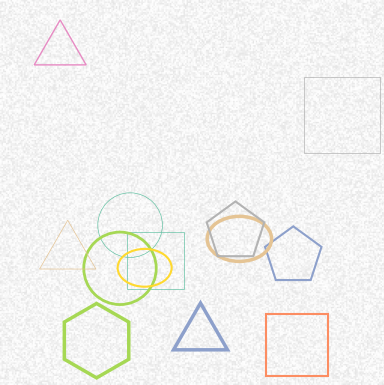[{"shape": "square", "thickness": 0.5, "radius": 0.37, "center": [0.403, 0.323]}, {"shape": "circle", "thickness": 0.5, "radius": 0.42, "center": [0.338, 0.415]}, {"shape": "square", "thickness": 1.5, "radius": 0.41, "center": [0.771, 0.104]}, {"shape": "pentagon", "thickness": 1.5, "radius": 0.39, "center": [0.762, 0.335]}, {"shape": "triangle", "thickness": 2.5, "radius": 0.4, "center": [0.521, 0.132]}, {"shape": "triangle", "thickness": 1, "radius": 0.39, "center": [0.156, 0.87]}, {"shape": "hexagon", "thickness": 2.5, "radius": 0.48, "center": [0.251, 0.115]}, {"shape": "circle", "thickness": 2, "radius": 0.47, "center": [0.312, 0.303]}, {"shape": "oval", "thickness": 1.5, "radius": 0.35, "center": [0.376, 0.304]}, {"shape": "triangle", "thickness": 0.5, "radius": 0.42, "center": [0.176, 0.343]}, {"shape": "oval", "thickness": 2.5, "radius": 0.42, "center": [0.622, 0.38]}, {"shape": "square", "thickness": 0.5, "radius": 0.49, "center": [0.889, 0.701]}, {"shape": "pentagon", "thickness": 1.5, "radius": 0.39, "center": [0.612, 0.398]}]